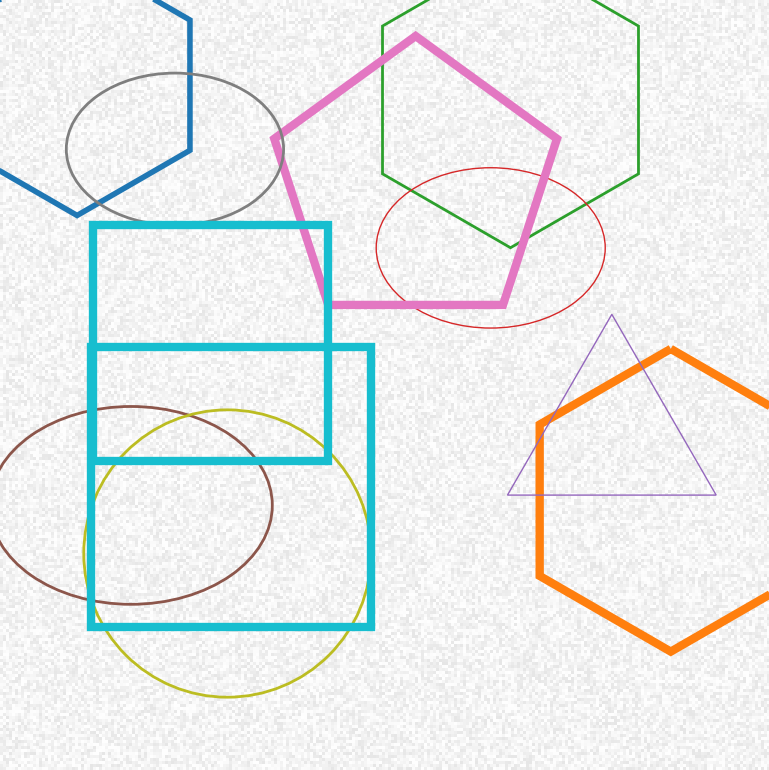[{"shape": "hexagon", "thickness": 2, "radius": 0.85, "center": [0.1, 0.889]}, {"shape": "hexagon", "thickness": 3, "radius": 0.98, "center": [0.871, 0.35]}, {"shape": "hexagon", "thickness": 1, "radius": 0.96, "center": [0.663, 0.87]}, {"shape": "oval", "thickness": 0.5, "radius": 0.74, "center": [0.637, 0.678]}, {"shape": "triangle", "thickness": 0.5, "radius": 0.78, "center": [0.795, 0.435]}, {"shape": "oval", "thickness": 1, "radius": 0.92, "center": [0.17, 0.344]}, {"shape": "pentagon", "thickness": 3, "radius": 0.97, "center": [0.54, 0.76]}, {"shape": "oval", "thickness": 1, "radius": 0.71, "center": [0.227, 0.806]}, {"shape": "circle", "thickness": 1, "radius": 0.93, "center": [0.295, 0.281]}, {"shape": "square", "thickness": 3, "radius": 0.91, "center": [0.3, 0.368]}, {"shape": "square", "thickness": 3, "radius": 0.76, "center": [0.274, 0.555]}]